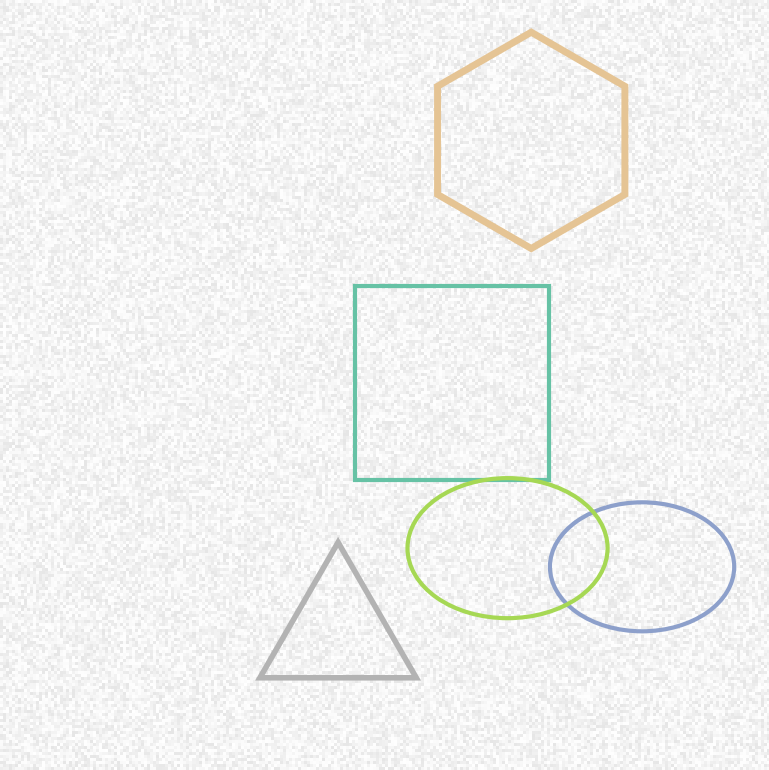[{"shape": "square", "thickness": 1.5, "radius": 0.63, "center": [0.587, 0.502]}, {"shape": "oval", "thickness": 1.5, "radius": 0.6, "center": [0.834, 0.264]}, {"shape": "oval", "thickness": 1.5, "radius": 0.65, "center": [0.659, 0.288]}, {"shape": "hexagon", "thickness": 2.5, "radius": 0.7, "center": [0.69, 0.818]}, {"shape": "triangle", "thickness": 2, "radius": 0.59, "center": [0.439, 0.178]}]